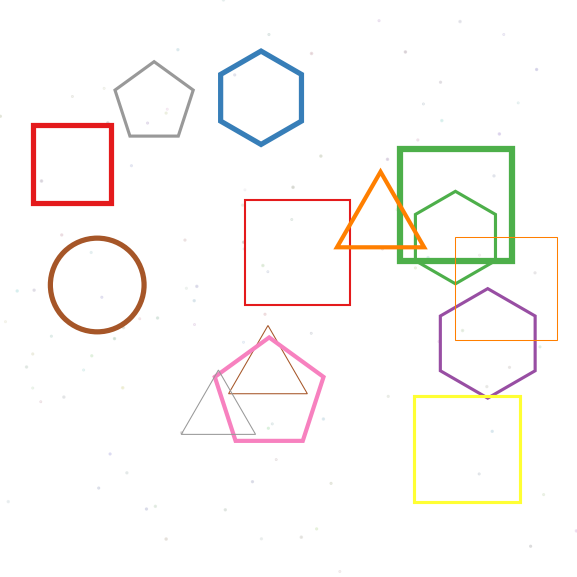[{"shape": "square", "thickness": 2.5, "radius": 0.34, "center": [0.125, 0.716]}, {"shape": "square", "thickness": 1, "radius": 0.45, "center": [0.515, 0.561]}, {"shape": "hexagon", "thickness": 2.5, "radius": 0.4, "center": [0.452, 0.83]}, {"shape": "square", "thickness": 3, "radius": 0.48, "center": [0.789, 0.644]}, {"shape": "hexagon", "thickness": 1.5, "radius": 0.4, "center": [0.789, 0.588]}, {"shape": "hexagon", "thickness": 1.5, "radius": 0.47, "center": [0.845, 0.405]}, {"shape": "triangle", "thickness": 2, "radius": 0.44, "center": [0.659, 0.614]}, {"shape": "square", "thickness": 0.5, "radius": 0.44, "center": [0.876, 0.5]}, {"shape": "square", "thickness": 1.5, "radius": 0.46, "center": [0.809, 0.222]}, {"shape": "circle", "thickness": 2.5, "radius": 0.41, "center": [0.168, 0.506]}, {"shape": "triangle", "thickness": 0.5, "radius": 0.39, "center": [0.464, 0.357]}, {"shape": "pentagon", "thickness": 2, "radius": 0.49, "center": [0.466, 0.316]}, {"shape": "pentagon", "thickness": 1.5, "radius": 0.36, "center": [0.267, 0.821]}, {"shape": "triangle", "thickness": 0.5, "radius": 0.37, "center": [0.378, 0.284]}]